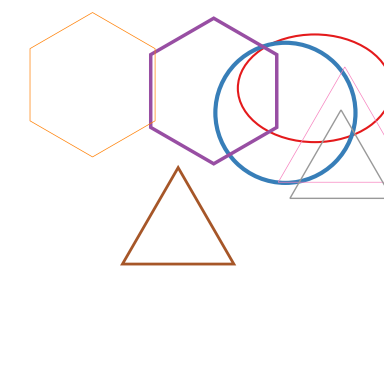[{"shape": "oval", "thickness": 1.5, "radius": 1.0, "center": [0.818, 0.771]}, {"shape": "circle", "thickness": 3, "radius": 0.91, "center": [0.741, 0.707]}, {"shape": "hexagon", "thickness": 2.5, "radius": 0.94, "center": [0.555, 0.764]}, {"shape": "hexagon", "thickness": 0.5, "radius": 0.94, "center": [0.24, 0.78]}, {"shape": "triangle", "thickness": 2, "radius": 0.84, "center": [0.463, 0.398]}, {"shape": "triangle", "thickness": 0.5, "radius": 1.0, "center": [0.896, 0.627]}, {"shape": "triangle", "thickness": 1, "radius": 0.77, "center": [0.886, 0.561]}]